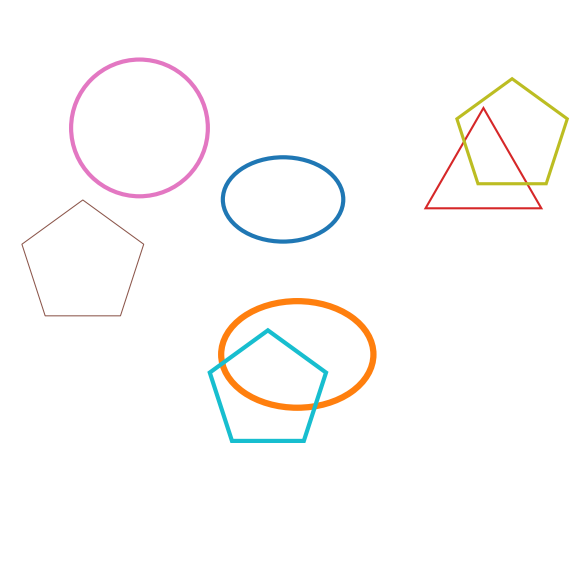[{"shape": "oval", "thickness": 2, "radius": 0.52, "center": [0.49, 0.654]}, {"shape": "oval", "thickness": 3, "radius": 0.66, "center": [0.515, 0.385]}, {"shape": "triangle", "thickness": 1, "radius": 0.58, "center": [0.837, 0.696]}, {"shape": "pentagon", "thickness": 0.5, "radius": 0.55, "center": [0.143, 0.542]}, {"shape": "circle", "thickness": 2, "radius": 0.59, "center": [0.242, 0.778]}, {"shape": "pentagon", "thickness": 1.5, "radius": 0.5, "center": [0.887, 0.762]}, {"shape": "pentagon", "thickness": 2, "radius": 0.53, "center": [0.464, 0.321]}]